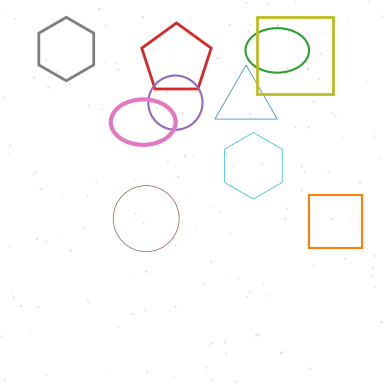[{"shape": "triangle", "thickness": 0.5, "radius": 0.47, "center": [0.639, 0.738]}, {"shape": "square", "thickness": 1.5, "radius": 0.34, "center": [0.871, 0.426]}, {"shape": "oval", "thickness": 1.5, "radius": 0.41, "center": [0.72, 0.869]}, {"shape": "pentagon", "thickness": 2, "radius": 0.47, "center": [0.458, 0.846]}, {"shape": "circle", "thickness": 1.5, "radius": 0.35, "center": [0.456, 0.733]}, {"shape": "circle", "thickness": 0.5, "radius": 0.43, "center": [0.38, 0.432]}, {"shape": "oval", "thickness": 3, "radius": 0.42, "center": [0.372, 0.683]}, {"shape": "hexagon", "thickness": 2, "radius": 0.41, "center": [0.172, 0.873]}, {"shape": "square", "thickness": 2, "radius": 0.5, "center": [0.766, 0.856]}, {"shape": "hexagon", "thickness": 0.5, "radius": 0.43, "center": [0.658, 0.569]}]